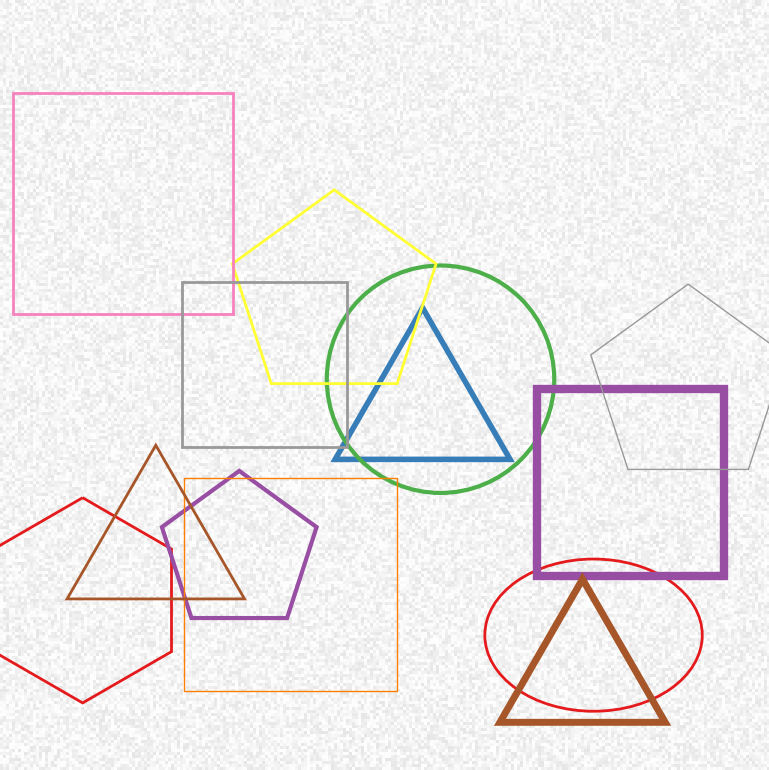[{"shape": "oval", "thickness": 1, "radius": 0.71, "center": [0.771, 0.175]}, {"shape": "hexagon", "thickness": 1, "radius": 0.67, "center": [0.107, 0.22]}, {"shape": "triangle", "thickness": 2, "radius": 0.66, "center": [0.549, 0.469]}, {"shape": "circle", "thickness": 1.5, "radius": 0.74, "center": [0.572, 0.508]}, {"shape": "square", "thickness": 3, "radius": 0.61, "center": [0.819, 0.374]}, {"shape": "pentagon", "thickness": 1.5, "radius": 0.53, "center": [0.311, 0.283]}, {"shape": "square", "thickness": 0.5, "radius": 0.69, "center": [0.377, 0.241]}, {"shape": "pentagon", "thickness": 1, "radius": 0.7, "center": [0.434, 0.614]}, {"shape": "triangle", "thickness": 1, "radius": 0.67, "center": [0.202, 0.289]}, {"shape": "triangle", "thickness": 2.5, "radius": 0.62, "center": [0.757, 0.124]}, {"shape": "square", "thickness": 1, "radius": 0.72, "center": [0.16, 0.735]}, {"shape": "pentagon", "thickness": 0.5, "radius": 0.67, "center": [0.894, 0.498]}, {"shape": "square", "thickness": 1, "radius": 0.54, "center": [0.344, 0.527]}]